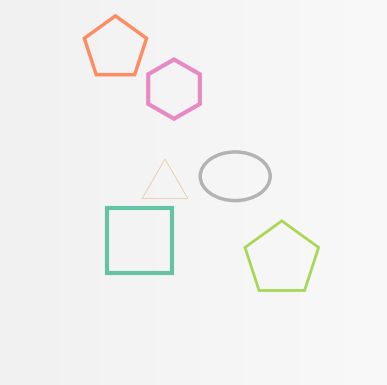[{"shape": "square", "thickness": 3, "radius": 0.42, "center": [0.36, 0.375]}, {"shape": "pentagon", "thickness": 2.5, "radius": 0.42, "center": [0.298, 0.874]}, {"shape": "hexagon", "thickness": 3, "radius": 0.38, "center": [0.449, 0.769]}, {"shape": "pentagon", "thickness": 2, "radius": 0.5, "center": [0.727, 0.326]}, {"shape": "triangle", "thickness": 0.5, "radius": 0.34, "center": [0.426, 0.519]}, {"shape": "oval", "thickness": 2.5, "radius": 0.45, "center": [0.607, 0.542]}]